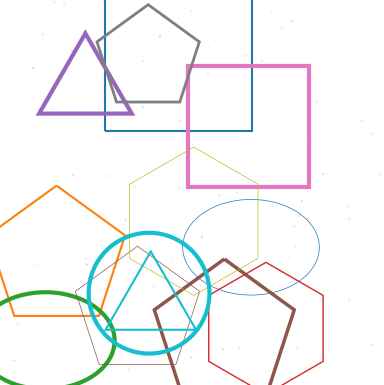[{"shape": "oval", "thickness": 0.5, "radius": 0.89, "center": [0.652, 0.358]}, {"shape": "square", "thickness": 1.5, "radius": 0.96, "center": [0.464, 0.853]}, {"shape": "pentagon", "thickness": 1.5, "radius": 0.94, "center": [0.147, 0.331]}, {"shape": "oval", "thickness": 3, "radius": 0.9, "center": [0.118, 0.115]}, {"shape": "hexagon", "thickness": 1, "radius": 0.86, "center": [0.691, 0.147]}, {"shape": "triangle", "thickness": 3, "radius": 0.69, "center": [0.222, 0.774]}, {"shape": "pentagon", "thickness": 0.5, "radius": 0.85, "center": [0.357, 0.191]}, {"shape": "pentagon", "thickness": 2.5, "radius": 0.96, "center": [0.583, 0.136]}, {"shape": "square", "thickness": 3, "radius": 0.79, "center": [0.646, 0.671]}, {"shape": "pentagon", "thickness": 2, "radius": 0.7, "center": [0.385, 0.848]}, {"shape": "hexagon", "thickness": 0.5, "radius": 0.96, "center": [0.503, 0.425]}, {"shape": "circle", "thickness": 3, "radius": 0.78, "center": [0.387, 0.238]}, {"shape": "triangle", "thickness": 1.5, "radius": 0.68, "center": [0.392, 0.211]}]